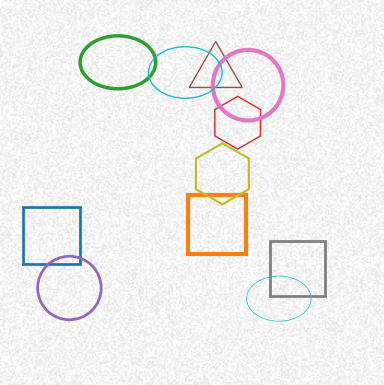[{"shape": "square", "thickness": 2, "radius": 0.37, "center": [0.133, 0.387]}, {"shape": "square", "thickness": 3, "radius": 0.38, "center": [0.564, 0.417]}, {"shape": "oval", "thickness": 2.5, "radius": 0.49, "center": [0.306, 0.838]}, {"shape": "hexagon", "thickness": 1, "radius": 0.34, "center": [0.617, 0.681]}, {"shape": "circle", "thickness": 2, "radius": 0.41, "center": [0.18, 0.252]}, {"shape": "triangle", "thickness": 1, "radius": 0.4, "center": [0.56, 0.813]}, {"shape": "circle", "thickness": 3, "radius": 0.46, "center": [0.644, 0.779]}, {"shape": "square", "thickness": 2, "radius": 0.36, "center": [0.774, 0.303]}, {"shape": "hexagon", "thickness": 1.5, "radius": 0.4, "center": [0.578, 0.549]}, {"shape": "oval", "thickness": 1, "radius": 0.48, "center": [0.481, 0.812]}, {"shape": "oval", "thickness": 0.5, "radius": 0.42, "center": [0.724, 0.224]}]